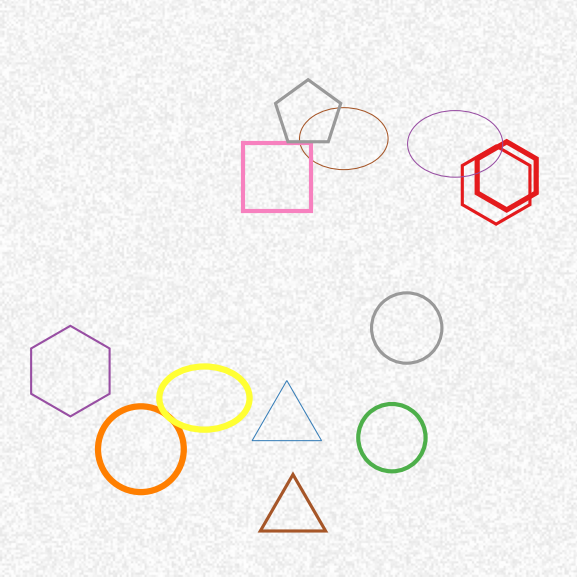[{"shape": "hexagon", "thickness": 2.5, "radius": 0.29, "center": [0.877, 0.695]}, {"shape": "hexagon", "thickness": 1.5, "radius": 0.34, "center": [0.859, 0.679]}, {"shape": "triangle", "thickness": 0.5, "radius": 0.35, "center": [0.497, 0.271]}, {"shape": "circle", "thickness": 2, "radius": 0.29, "center": [0.679, 0.241]}, {"shape": "hexagon", "thickness": 1, "radius": 0.39, "center": [0.122, 0.357]}, {"shape": "oval", "thickness": 0.5, "radius": 0.41, "center": [0.788, 0.75]}, {"shape": "circle", "thickness": 3, "radius": 0.37, "center": [0.244, 0.221]}, {"shape": "oval", "thickness": 3, "radius": 0.39, "center": [0.354, 0.31]}, {"shape": "oval", "thickness": 0.5, "radius": 0.38, "center": [0.595, 0.759]}, {"shape": "triangle", "thickness": 1.5, "radius": 0.33, "center": [0.507, 0.112]}, {"shape": "square", "thickness": 2, "radius": 0.29, "center": [0.48, 0.692]}, {"shape": "circle", "thickness": 1.5, "radius": 0.3, "center": [0.704, 0.431]}, {"shape": "pentagon", "thickness": 1.5, "radius": 0.3, "center": [0.534, 0.802]}]